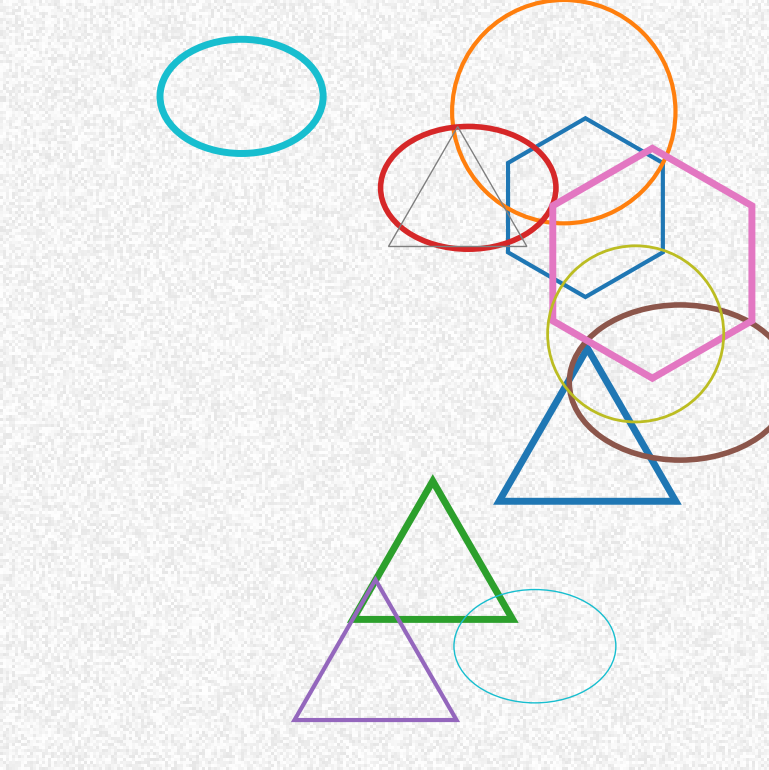[{"shape": "hexagon", "thickness": 1.5, "radius": 0.58, "center": [0.76, 0.73]}, {"shape": "triangle", "thickness": 2.5, "radius": 0.66, "center": [0.763, 0.415]}, {"shape": "circle", "thickness": 1.5, "radius": 0.73, "center": [0.732, 0.855]}, {"shape": "triangle", "thickness": 2.5, "radius": 0.6, "center": [0.562, 0.255]}, {"shape": "oval", "thickness": 2, "radius": 0.57, "center": [0.608, 0.756]}, {"shape": "triangle", "thickness": 1.5, "radius": 0.61, "center": [0.488, 0.126]}, {"shape": "oval", "thickness": 2, "radius": 0.72, "center": [0.883, 0.503]}, {"shape": "hexagon", "thickness": 2.5, "radius": 0.75, "center": [0.847, 0.658]}, {"shape": "triangle", "thickness": 0.5, "radius": 0.52, "center": [0.594, 0.732]}, {"shape": "circle", "thickness": 1, "radius": 0.57, "center": [0.826, 0.566]}, {"shape": "oval", "thickness": 0.5, "radius": 0.53, "center": [0.695, 0.161]}, {"shape": "oval", "thickness": 2.5, "radius": 0.53, "center": [0.314, 0.875]}]